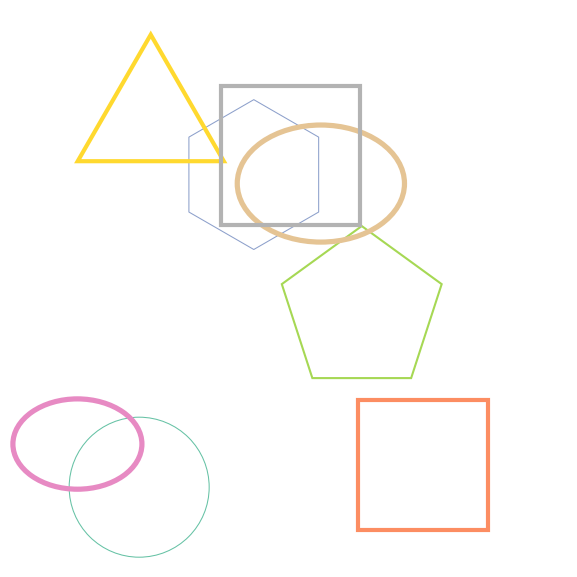[{"shape": "circle", "thickness": 0.5, "radius": 0.61, "center": [0.241, 0.156]}, {"shape": "square", "thickness": 2, "radius": 0.56, "center": [0.733, 0.194]}, {"shape": "hexagon", "thickness": 0.5, "radius": 0.65, "center": [0.439, 0.697]}, {"shape": "oval", "thickness": 2.5, "radius": 0.56, "center": [0.134, 0.23]}, {"shape": "pentagon", "thickness": 1, "radius": 0.73, "center": [0.626, 0.462]}, {"shape": "triangle", "thickness": 2, "radius": 0.73, "center": [0.261, 0.793]}, {"shape": "oval", "thickness": 2.5, "radius": 0.72, "center": [0.556, 0.681]}, {"shape": "square", "thickness": 2, "radius": 0.6, "center": [0.503, 0.73]}]